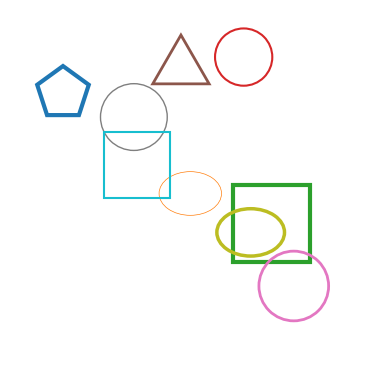[{"shape": "pentagon", "thickness": 3, "radius": 0.35, "center": [0.164, 0.758]}, {"shape": "oval", "thickness": 0.5, "radius": 0.41, "center": [0.494, 0.497]}, {"shape": "square", "thickness": 3, "radius": 0.5, "center": [0.705, 0.42]}, {"shape": "circle", "thickness": 1.5, "radius": 0.37, "center": [0.633, 0.852]}, {"shape": "triangle", "thickness": 2, "radius": 0.42, "center": [0.47, 0.824]}, {"shape": "circle", "thickness": 2, "radius": 0.45, "center": [0.763, 0.257]}, {"shape": "circle", "thickness": 1, "radius": 0.43, "center": [0.348, 0.696]}, {"shape": "oval", "thickness": 2.5, "radius": 0.44, "center": [0.651, 0.396]}, {"shape": "square", "thickness": 1.5, "radius": 0.43, "center": [0.355, 0.572]}]